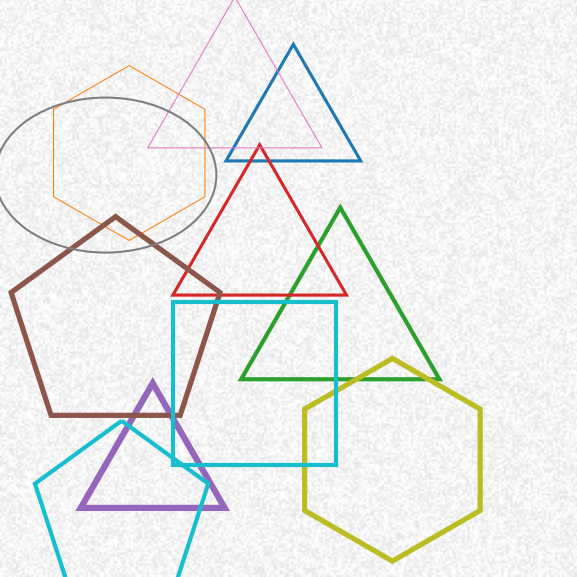[{"shape": "triangle", "thickness": 1.5, "radius": 0.67, "center": [0.508, 0.788]}, {"shape": "hexagon", "thickness": 0.5, "radius": 0.76, "center": [0.224, 0.734]}, {"shape": "triangle", "thickness": 2, "radius": 0.99, "center": [0.589, 0.442]}, {"shape": "triangle", "thickness": 1.5, "radius": 0.87, "center": [0.45, 0.575]}, {"shape": "triangle", "thickness": 3, "radius": 0.72, "center": [0.264, 0.192]}, {"shape": "pentagon", "thickness": 2.5, "radius": 0.95, "center": [0.2, 0.434]}, {"shape": "triangle", "thickness": 0.5, "radius": 0.87, "center": [0.407, 0.83]}, {"shape": "oval", "thickness": 1, "radius": 0.96, "center": [0.183, 0.696]}, {"shape": "hexagon", "thickness": 2.5, "radius": 0.88, "center": [0.68, 0.203]}, {"shape": "pentagon", "thickness": 2, "radius": 0.79, "center": [0.211, 0.113]}, {"shape": "square", "thickness": 2, "radius": 0.7, "center": [0.441, 0.335]}]